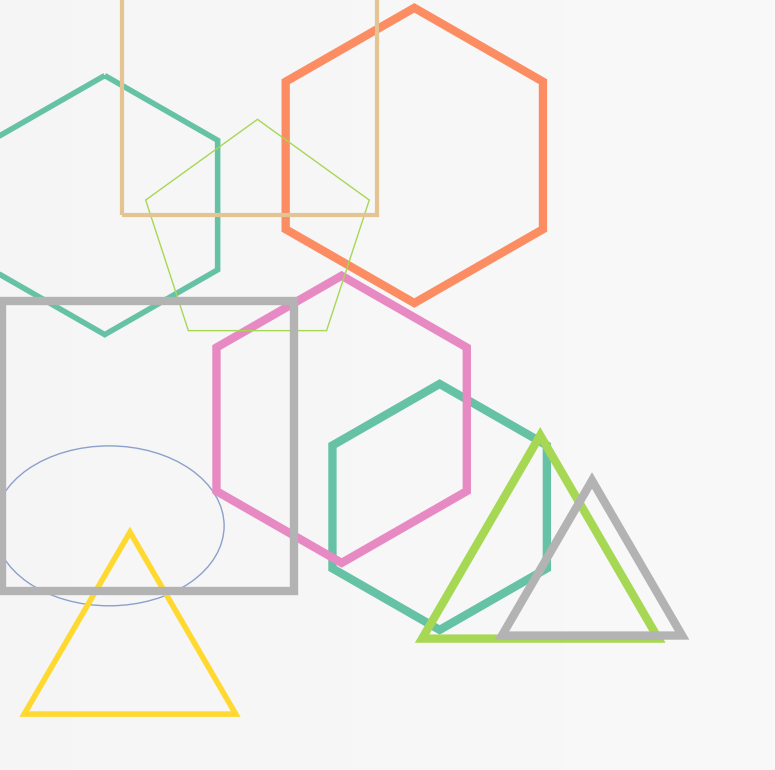[{"shape": "hexagon", "thickness": 3, "radius": 0.8, "center": [0.567, 0.342]}, {"shape": "hexagon", "thickness": 2, "radius": 0.84, "center": [0.135, 0.734]}, {"shape": "hexagon", "thickness": 3, "radius": 0.96, "center": [0.535, 0.798]}, {"shape": "oval", "thickness": 0.5, "radius": 0.74, "center": [0.141, 0.317]}, {"shape": "hexagon", "thickness": 3, "radius": 0.93, "center": [0.441, 0.455]}, {"shape": "pentagon", "thickness": 0.5, "radius": 0.76, "center": [0.332, 0.693]}, {"shape": "triangle", "thickness": 3, "radius": 0.88, "center": [0.697, 0.259]}, {"shape": "triangle", "thickness": 2, "radius": 0.79, "center": [0.168, 0.151]}, {"shape": "square", "thickness": 1.5, "radius": 0.82, "center": [0.322, 0.885]}, {"shape": "triangle", "thickness": 3, "radius": 0.67, "center": [0.764, 0.242]}, {"shape": "square", "thickness": 3, "radius": 0.94, "center": [0.191, 0.421]}]